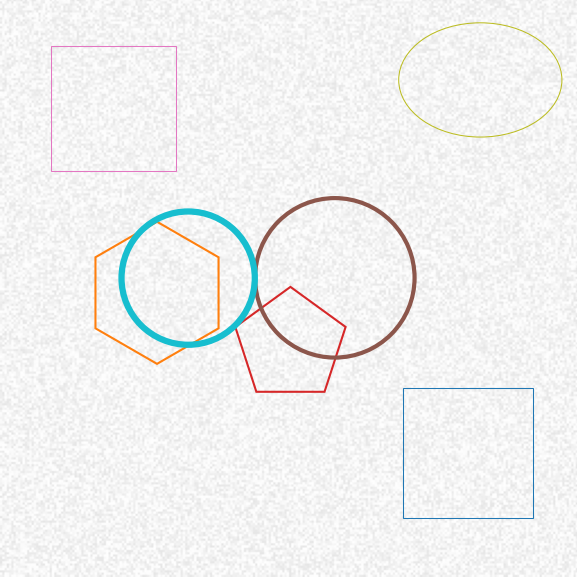[{"shape": "square", "thickness": 0.5, "radius": 0.56, "center": [0.811, 0.215]}, {"shape": "hexagon", "thickness": 1, "radius": 0.62, "center": [0.272, 0.492]}, {"shape": "pentagon", "thickness": 1, "radius": 0.5, "center": [0.503, 0.402]}, {"shape": "circle", "thickness": 2, "radius": 0.69, "center": [0.58, 0.518]}, {"shape": "square", "thickness": 0.5, "radius": 0.54, "center": [0.197, 0.812]}, {"shape": "oval", "thickness": 0.5, "radius": 0.71, "center": [0.832, 0.861]}, {"shape": "circle", "thickness": 3, "radius": 0.58, "center": [0.326, 0.518]}]